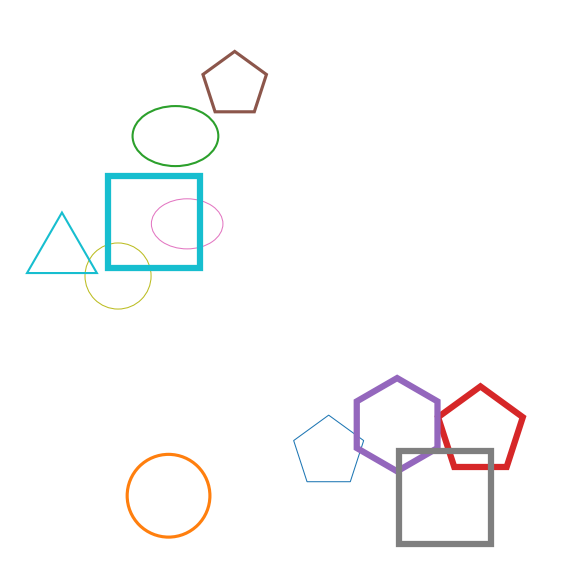[{"shape": "pentagon", "thickness": 0.5, "radius": 0.32, "center": [0.569, 0.217]}, {"shape": "circle", "thickness": 1.5, "radius": 0.36, "center": [0.292, 0.141]}, {"shape": "oval", "thickness": 1, "radius": 0.37, "center": [0.304, 0.763]}, {"shape": "pentagon", "thickness": 3, "radius": 0.39, "center": [0.832, 0.253]}, {"shape": "hexagon", "thickness": 3, "radius": 0.4, "center": [0.688, 0.264]}, {"shape": "pentagon", "thickness": 1.5, "radius": 0.29, "center": [0.406, 0.852]}, {"shape": "oval", "thickness": 0.5, "radius": 0.31, "center": [0.324, 0.612]}, {"shape": "square", "thickness": 3, "radius": 0.4, "center": [0.771, 0.138]}, {"shape": "circle", "thickness": 0.5, "radius": 0.29, "center": [0.204, 0.521]}, {"shape": "square", "thickness": 3, "radius": 0.4, "center": [0.267, 0.615]}, {"shape": "triangle", "thickness": 1, "radius": 0.35, "center": [0.107, 0.561]}]